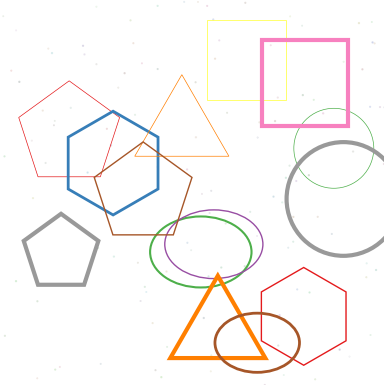[{"shape": "pentagon", "thickness": 0.5, "radius": 0.69, "center": [0.18, 0.652]}, {"shape": "hexagon", "thickness": 1, "radius": 0.63, "center": [0.789, 0.178]}, {"shape": "hexagon", "thickness": 2, "radius": 0.67, "center": [0.294, 0.576]}, {"shape": "oval", "thickness": 1.5, "radius": 0.66, "center": [0.522, 0.346]}, {"shape": "circle", "thickness": 0.5, "radius": 0.52, "center": [0.867, 0.615]}, {"shape": "oval", "thickness": 1, "radius": 0.64, "center": [0.555, 0.366]}, {"shape": "triangle", "thickness": 0.5, "radius": 0.71, "center": [0.472, 0.665]}, {"shape": "triangle", "thickness": 3, "radius": 0.71, "center": [0.566, 0.141]}, {"shape": "square", "thickness": 0.5, "radius": 0.52, "center": [0.64, 0.845]}, {"shape": "oval", "thickness": 2, "radius": 0.55, "center": [0.668, 0.11]}, {"shape": "pentagon", "thickness": 1, "radius": 0.67, "center": [0.372, 0.498]}, {"shape": "square", "thickness": 3, "radius": 0.56, "center": [0.792, 0.785]}, {"shape": "pentagon", "thickness": 3, "radius": 0.51, "center": [0.159, 0.343]}, {"shape": "circle", "thickness": 3, "radius": 0.74, "center": [0.892, 0.483]}]